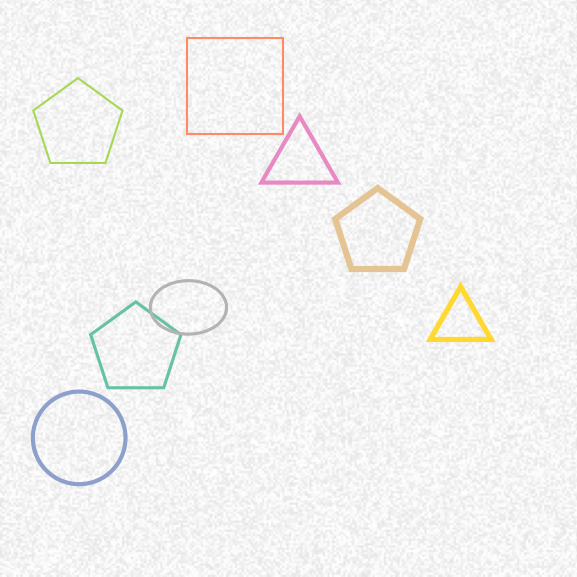[{"shape": "pentagon", "thickness": 1.5, "radius": 0.41, "center": [0.235, 0.394]}, {"shape": "square", "thickness": 1, "radius": 0.42, "center": [0.408, 0.85]}, {"shape": "circle", "thickness": 2, "radius": 0.4, "center": [0.137, 0.241]}, {"shape": "triangle", "thickness": 2, "radius": 0.38, "center": [0.519, 0.721]}, {"shape": "pentagon", "thickness": 1, "radius": 0.41, "center": [0.135, 0.783]}, {"shape": "triangle", "thickness": 2.5, "radius": 0.3, "center": [0.798, 0.442]}, {"shape": "pentagon", "thickness": 3, "radius": 0.39, "center": [0.654, 0.596]}, {"shape": "oval", "thickness": 1.5, "radius": 0.33, "center": [0.326, 0.467]}]